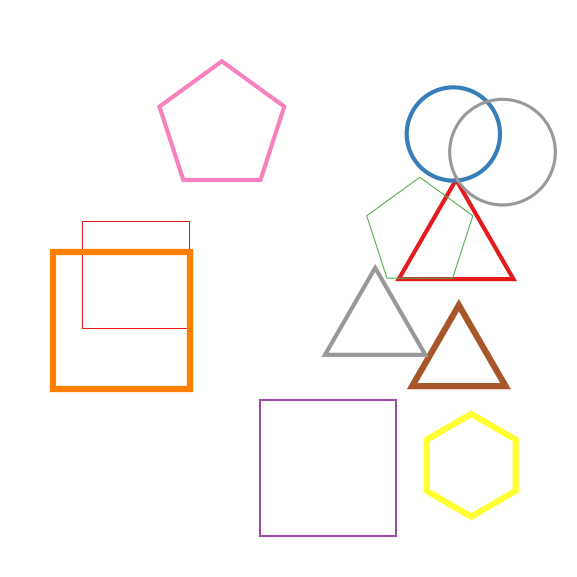[{"shape": "square", "thickness": 0.5, "radius": 0.46, "center": [0.234, 0.524]}, {"shape": "triangle", "thickness": 2, "radius": 0.57, "center": [0.79, 0.573]}, {"shape": "circle", "thickness": 2, "radius": 0.4, "center": [0.785, 0.767]}, {"shape": "pentagon", "thickness": 0.5, "radius": 0.48, "center": [0.727, 0.596]}, {"shape": "square", "thickness": 1, "radius": 0.59, "center": [0.568, 0.189]}, {"shape": "square", "thickness": 3, "radius": 0.59, "center": [0.21, 0.445]}, {"shape": "hexagon", "thickness": 3, "radius": 0.44, "center": [0.816, 0.193]}, {"shape": "triangle", "thickness": 3, "radius": 0.47, "center": [0.795, 0.377]}, {"shape": "pentagon", "thickness": 2, "radius": 0.57, "center": [0.384, 0.779]}, {"shape": "triangle", "thickness": 2, "radius": 0.5, "center": [0.65, 0.435]}, {"shape": "circle", "thickness": 1.5, "radius": 0.46, "center": [0.87, 0.736]}]